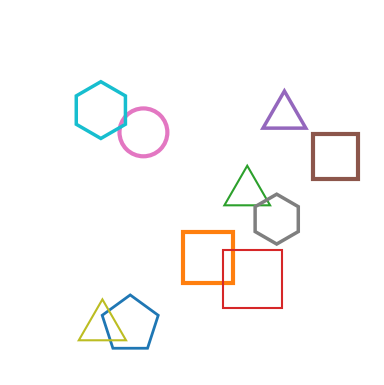[{"shape": "pentagon", "thickness": 2, "radius": 0.38, "center": [0.338, 0.157]}, {"shape": "square", "thickness": 3, "radius": 0.33, "center": [0.54, 0.331]}, {"shape": "triangle", "thickness": 1.5, "radius": 0.34, "center": [0.642, 0.501]}, {"shape": "square", "thickness": 1.5, "radius": 0.38, "center": [0.656, 0.276]}, {"shape": "triangle", "thickness": 2.5, "radius": 0.32, "center": [0.739, 0.699]}, {"shape": "square", "thickness": 3, "radius": 0.29, "center": [0.872, 0.593]}, {"shape": "circle", "thickness": 3, "radius": 0.31, "center": [0.373, 0.656]}, {"shape": "hexagon", "thickness": 2.5, "radius": 0.32, "center": [0.719, 0.431]}, {"shape": "triangle", "thickness": 1.5, "radius": 0.35, "center": [0.266, 0.152]}, {"shape": "hexagon", "thickness": 2.5, "radius": 0.37, "center": [0.262, 0.714]}]